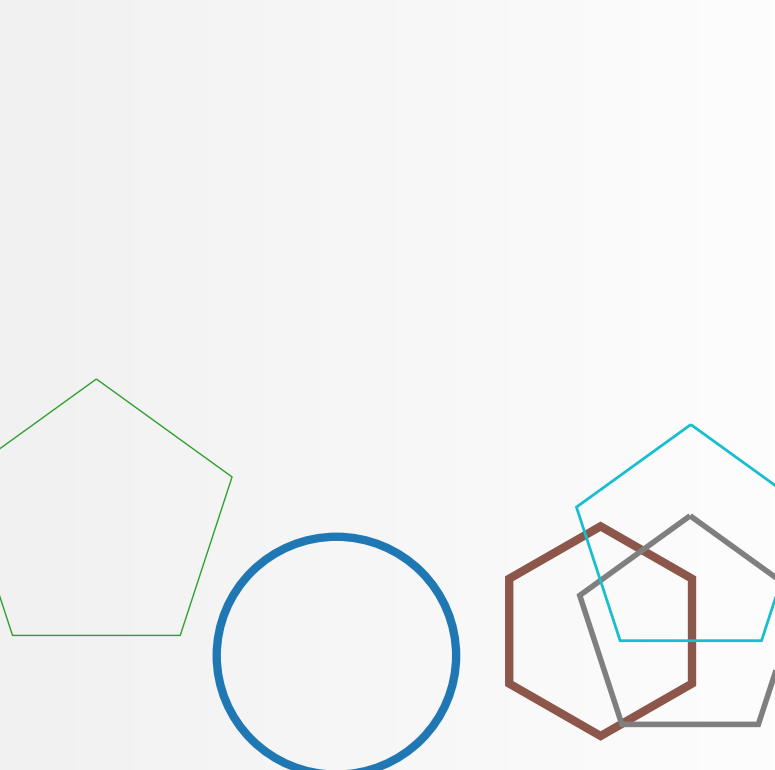[{"shape": "circle", "thickness": 3, "radius": 0.77, "center": [0.434, 0.148]}, {"shape": "pentagon", "thickness": 0.5, "radius": 0.92, "center": [0.124, 0.324]}, {"shape": "hexagon", "thickness": 3, "radius": 0.68, "center": [0.775, 0.18]}, {"shape": "pentagon", "thickness": 2, "radius": 0.75, "center": [0.89, 0.18]}, {"shape": "pentagon", "thickness": 1, "radius": 0.78, "center": [0.891, 0.293]}]